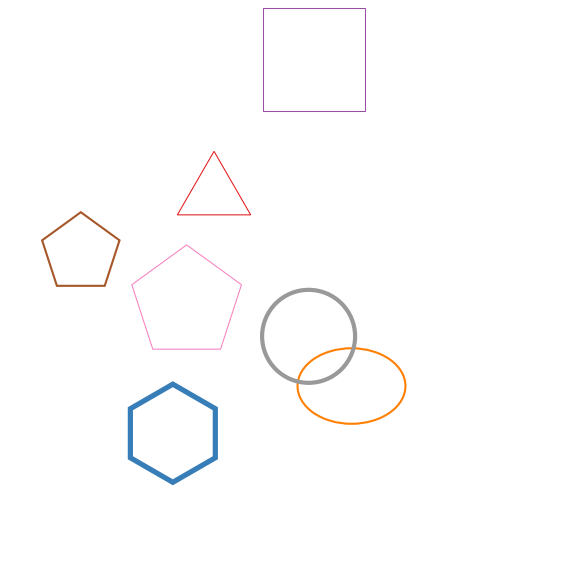[{"shape": "triangle", "thickness": 0.5, "radius": 0.37, "center": [0.371, 0.664]}, {"shape": "hexagon", "thickness": 2.5, "radius": 0.42, "center": [0.299, 0.249]}, {"shape": "square", "thickness": 0.5, "radius": 0.44, "center": [0.543, 0.896]}, {"shape": "oval", "thickness": 1, "radius": 0.47, "center": [0.609, 0.331]}, {"shape": "pentagon", "thickness": 1, "radius": 0.35, "center": [0.14, 0.561]}, {"shape": "pentagon", "thickness": 0.5, "radius": 0.5, "center": [0.323, 0.475]}, {"shape": "circle", "thickness": 2, "radius": 0.4, "center": [0.534, 0.417]}]